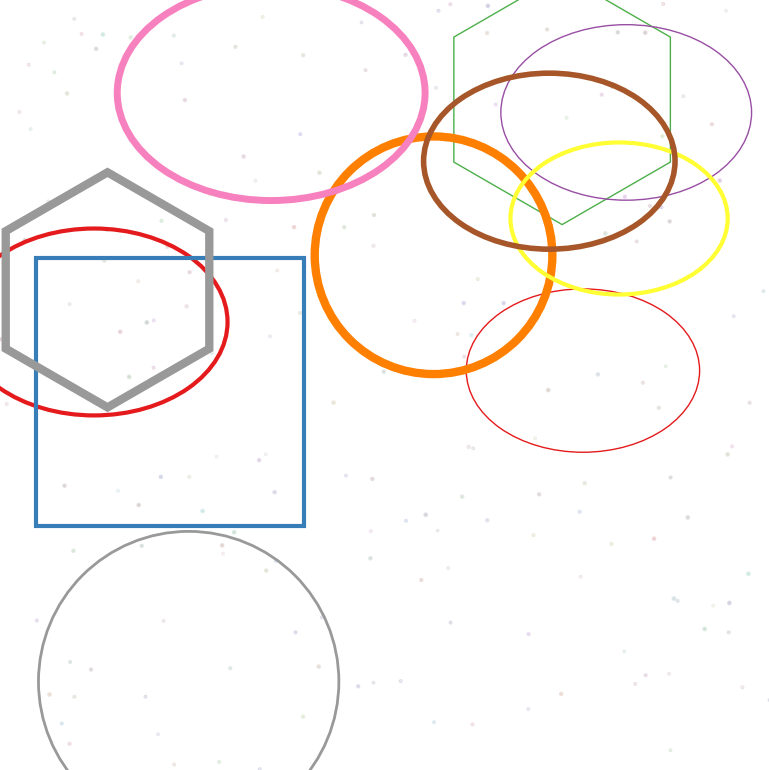[{"shape": "oval", "thickness": 0.5, "radius": 0.76, "center": [0.757, 0.519]}, {"shape": "oval", "thickness": 1.5, "radius": 0.87, "center": [0.122, 0.582]}, {"shape": "square", "thickness": 1.5, "radius": 0.87, "center": [0.221, 0.491]}, {"shape": "hexagon", "thickness": 0.5, "radius": 0.81, "center": [0.73, 0.871]}, {"shape": "oval", "thickness": 0.5, "radius": 0.81, "center": [0.813, 0.854]}, {"shape": "circle", "thickness": 3, "radius": 0.77, "center": [0.563, 0.668]}, {"shape": "oval", "thickness": 1.5, "radius": 0.71, "center": [0.804, 0.716]}, {"shape": "oval", "thickness": 2, "radius": 0.82, "center": [0.713, 0.791]}, {"shape": "oval", "thickness": 2.5, "radius": 1.0, "center": [0.352, 0.879]}, {"shape": "circle", "thickness": 1, "radius": 0.98, "center": [0.245, 0.115]}, {"shape": "hexagon", "thickness": 3, "radius": 0.76, "center": [0.14, 0.624]}]